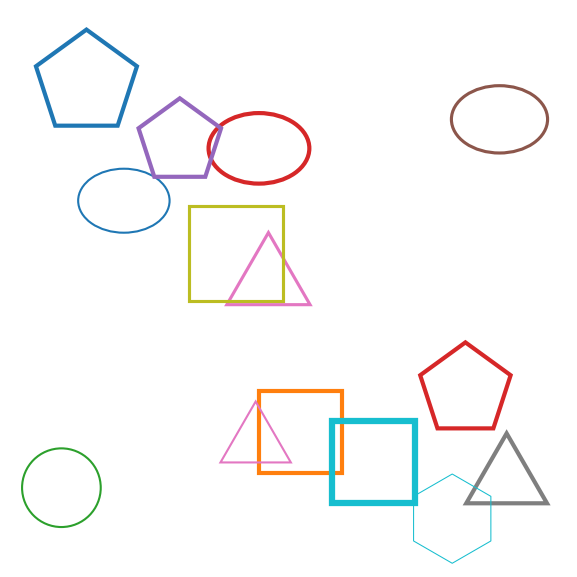[{"shape": "oval", "thickness": 1, "radius": 0.4, "center": [0.214, 0.652]}, {"shape": "pentagon", "thickness": 2, "radius": 0.46, "center": [0.15, 0.856]}, {"shape": "square", "thickness": 2, "radius": 0.36, "center": [0.521, 0.251]}, {"shape": "circle", "thickness": 1, "radius": 0.34, "center": [0.106, 0.155]}, {"shape": "pentagon", "thickness": 2, "radius": 0.41, "center": [0.806, 0.324]}, {"shape": "oval", "thickness": 2, "radius": 0.44, "center": [0.448, 0.742]}, {"shape": "pentagon", "thickness": 2, "radius": 0.38, "center": [0.311, 0.754]}, {"shape": "oval", "thickness": 1.5, "radius": 0.42, "center": [0.865, 0.792]}, {"shape": "triangle", "thickness": 1.5, "radius": 0.42, "center": [0.465, 0.513]}, {"shape": "triangle", "thickness": 1, "radius": 0.35, "center": [0.443, 0.234]}, {"shape": "triangle", "thickness": 2, "radius": 0.4, "center": [0.877, 0.168]}, {"shape": "square", "thickness": 1.5, "radius": 0.41, "center": [0.409, 0.56]}, {"shape": "square", "thickness": 3, "radius": 0.36, "center": [0.647, 0.199]}, {"shape": "hexagon", "thickness": 0.5, "radius": 0.39, "center": [0.783, 0.101]}]